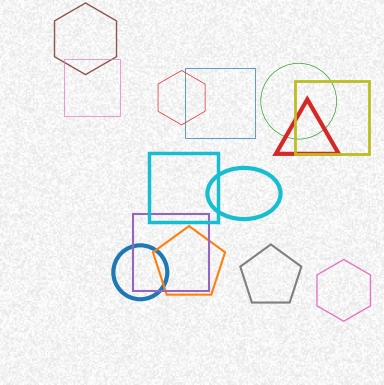[{"shape": "square", "thickness": 0.5, "radius": 0.45, "center": [0.571, 0.732]}, {"shape": "circle", "thickness": 3, "radius": 0.35, "center": [0.364, 0.293]}, {"shape": "pentagon", "thickness": 1.5, "radius": 0.49, "center": [0.491, 0.314]}, {"shape": "circle", "thickness": 0.5, "radius": 0.49, "center": [0.776, 0.737]}, {"shape": "triangle", "thickness": 3, "radius": 0.47, "center": [0.798, 0.648]}, {"shape": "hexagon", "thickness": 0.5, "radius": 0.35, "center": [0.472, 0.746]}, {"shape": "square", "thickness": 1.5, "radius": 0.5, "center": [0.444, 0.344]}, {"shape": "hexagon", "thickness": 1, "radius": 0.47, "center": [0.222, 0.899]}, {"shape": "square", "thickness": 0.5, "radius": 0.37, "center": [0.239, 0.773]}, {"shape": "hexagon", "thickness": 1, "radius": 0.4, "center": [0.893, 0.246]}, {"shape": "pentagon", "thickness": 1.5, "radius": 0.42, "center": [0.703, 0.282]}, {"shape": "square", "thickness": 2, "radius": 0.48, "center": [0.862, 0.694]}, {"shape": "square", "thickness": 2.5, "radius": 0.45, "center": [0.476, 0.514]}, {"shape": "oval", "thickness": 3, "radius": 0.48, "center": [0.634, 0.497]}]